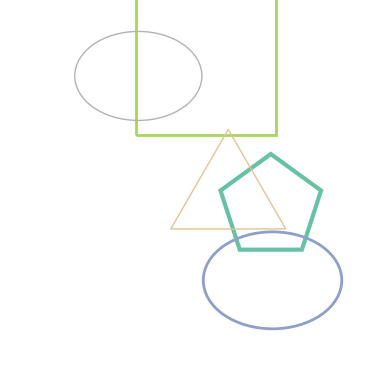[{"shape": "pentagon", "thickness": 3, "radius": 0.69, "center": [0.703, 0.463]}, {"shape": "oval", "thickness": 2, "radius": 0.9, "center": [0.708, 0.272]}, {"shape": "square", "thickness": 2, "radius": 0.91, "center": [0.535, 0.83]}, {"shape": "triangle", "thickness": 1, "radius": 0.86, "center": [0.593, 0.492]}, {"shape": "oval", "thickness": 1, "radius": 0.83, "center": [0.359, 0.803]}]